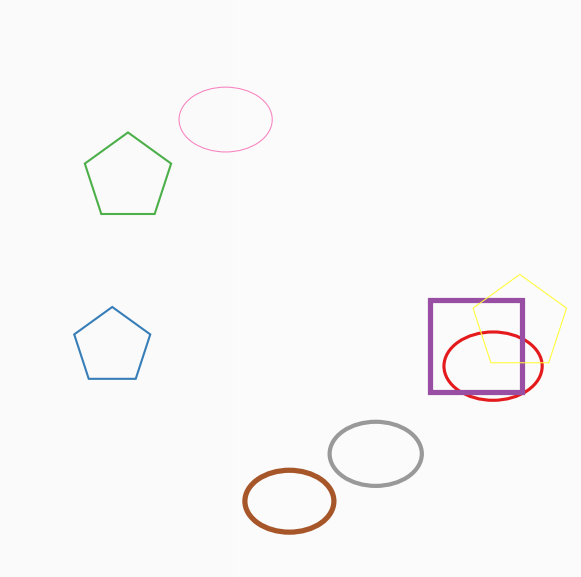[{"shape": "oval", "thickness": 1.5, "radius": 0.42, "center": [0.848, 0.365]}, {"shape": "pentagon", "thickness": 1, "radius": 0.34, "center": [0.193, 0.399]}, {"shape": "pentagon", "thickness": 1, "radius": 0.39, "center": [0.22, 0.692]}, {"shape": "square", "thickness": 2.5, "radius": 0.4, "center": [0.818, 0.4]}, {"shape": "pentagon", "thickness": 0.5, "radius": 0.42, "center": [0.894, 0.439]}, {"shape": "oval", "thickness": 2.5, "radius": 0.38, "center": [0.498, 0.131]}, {"shape": "oval", "thickness": 0.5, "radius": 0.4, "center": [0.388, 0.792]}, {"shape": "oval", "thickness": 2, "radius": 0.4, "center": [0.646, 0.213]}]